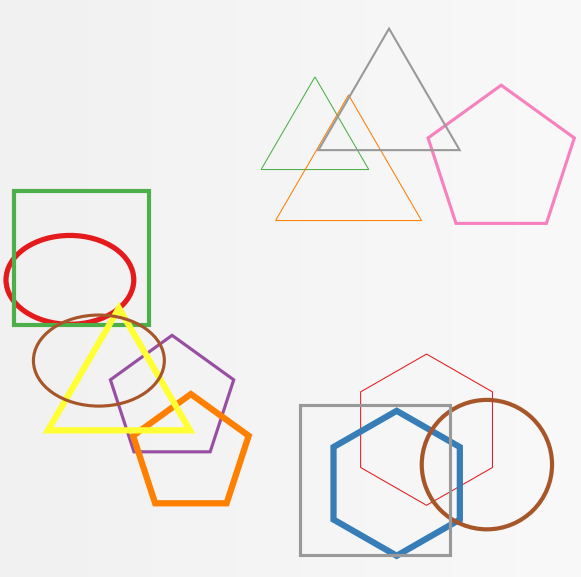[{"shape": "oval", "thickness": 2.5, "radius": 0.55, "center": [0.12, 0.515]}, {"shape": "hexagon", "thickness": 0.5, "radius": 0.65, "center": [0.734, 0.255]}, {"shape": "hexagon", "thickness": 3, "radius": 0.63, "center": [0.682, 0.162]}, {"shape": "square", "thickness": 2, "radius": 0.58, "center": [0.14, 0.552]}, {"shape": "triangle", "thickness": 0.5, "radius": 0.53, "center": [0.542, 0.759]}, {"shape": "pentagon", "thickness": 1.5, "radius": 0.56, "center": [0.296, 0.307]}, {"shape": "pentagon", "thickness": 3, "radius": 0.52, "center": [0.328, 0.212]}, {"shape": "triangle", "thickness": 0.5, "radius": 0.72, "center": [0.6, 0.69]}, {"shape": "triangle", "thickness": 3, "radius": 0.71, "center": [0.205, 0.324]}, {"shape": "circle", "thickness": 2, "radius": 0.56, "center": [0.838, 0.195]}, {"shape": "oval", "thickness": 1.5, "radius": 0.56, "center": [0.17, 0.375]}, {"shape": "pentagon", "thickness": 1.5, "radius": 0.66, "center": [0.862, 0.719]}, {"shape": "square", "thickness": 1.5, "radius": 0.65, "center": [0.645, 0.168]}, {"shape": "triangle", "thickness": 1, "radius": 0.7, "center": [0.669, 0.809]}]